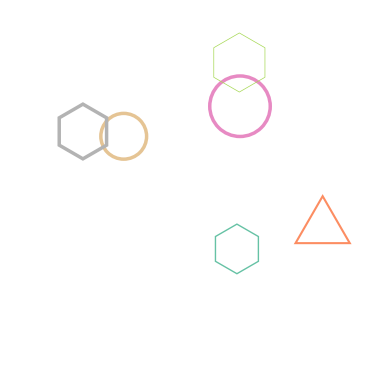[{"shape": "hexagon", "thickness": 1, "radius": 0.32, "center": [0.615, 0.353]}, {"shape": "triangle", "thickness": 1.5, "radius": 0.41, "center": [0.838, 0.409]}, {"shape": "circle", "thickness": 2.5, "radius": 0.39, "center": [0.623, 0.724]}, {"shape": "hexagon", "thickness": 0.5, "radius": 0.38, "center": [0.622, 0.838]}, {"shape": "circle", "thickness": 2.5, "radius": 0.3, "center": [0.321, 0.646]}, {"shape": "hexagon", "thickness": 2.5, "radius": 0.36, "center": [0.215, 0.658]}]